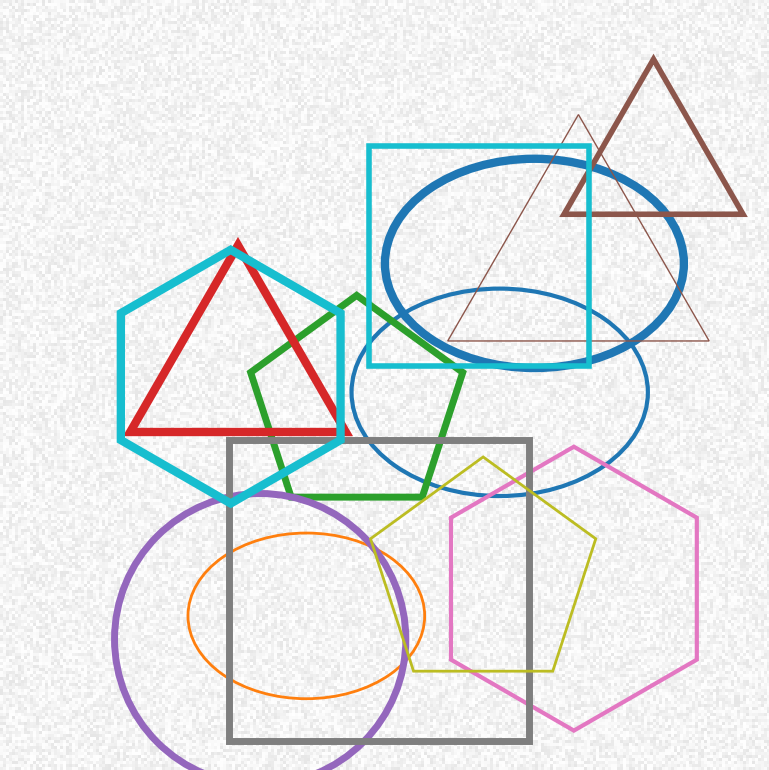[{"shape": "oval", "thickness": 1.5, "radius": 0.96, "center": [0.649, 0.49]}, {"shape": "oval", "thickness": 3, "radius": 0.97, "center": [0.694, 0.658]}, {"shape": "oval", "thickness": 1, "radius": 0.77, "center": [0.398, 0.2]}, {"shape": "pentagon", "thickness": 2.5, "radius": 0.72, "center": [0.463, 0.472]}, {"shape": "triangle", "thickness": 3, "radius": 0.81, "center": [0.309, 0.52]}, {"shape": "circle", "thickness": 2.5, "radius": 0.95, "center": [0.338, 0.17]}, {"shape": "triangle", "thickness": 0.5, "radius": 0.98, "center": [0.751, 0.655]}, {"shape": "triangle", "thickness": 2, "radius": 0.67, "center": [0.849, 0.789]}, {"shape": "hexagon", "thickness": 1.5, "radius": 0.92, "center": [0.745, 0.236]}, {"shape": "square", "thickness": 2.5, "radius": 0.98, "center": [0.492, 0.233]}, {"shape": "pentagon", "thickness": 1, "radius": 0.77, "center": [0.627, 0.253]}, {"shape": "square", "thickness": 2, "radius": 0.71, "center": [0.622, 0.667]}, {"shape": "hexagon", "thickness": 3, "radius": 0.82, "center": [0.3, 0.511]}]